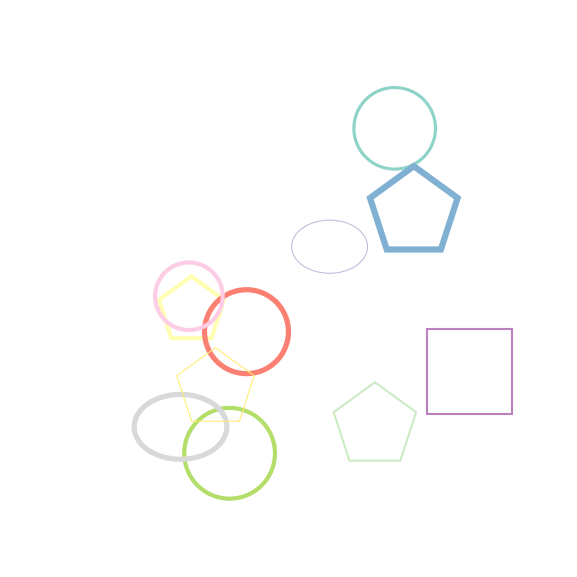[{"shape": "circle", "thickness": 1.5, "radius": 0.35, "center": [0.683, 0.777]}, {"shape": "pentagon", "thickness": 2, "radius": 0.3, "center": [0.331, 0.461]}, {"shape": "oval", "thickness": 0.5, "radius": 0.33, "center": [0.571, 0.572]}, {"shape": "circle", "thickness": 2.5, "radius": 0.36, "center": [0.427, 0.425]}, {"shape": "pentagon", "thickness": 3, "radius": 0.4, "center": [0.717, 0.632]}, {"shape": "circle", "thickness": 2, "radius": 0.39, "center": [0.398, 0.214]}, {"shape": "circle", "thickness": 2, "radius": 0.29, "center": [0.327, 0.486]}, {"shape": "oval", "thickness": 2.5, "radius": 0.4, "center": [0.313, 0.26]}, {"shape": "square", "thickness": 1, "radius": 0.37, "center": [0.813, 0.356]}, {"shape": "pentagon", "thickness": 1, "radius": 0.38, "center": [0.649, 0.262]}, {"shape": "pentagon", "thickness": 0.5, "radius": 0.35, "center": [0.373, 0.327]}]